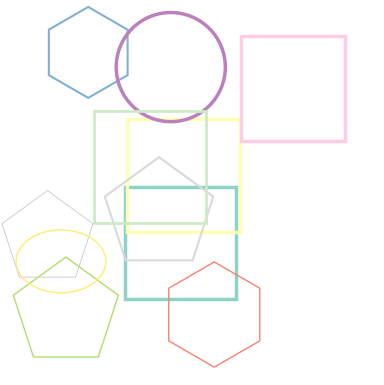[{"shape": "square", "thickness": 2.5, "radius": 0.73, "center": [0.469, 0.368]}, {"shape": "square", "thickness": 2.5, "radius": 0.74, "center": [0.477, 0.544]}, {"shape": "pentagon", "thickness": 0.5, "radius": 0.62, "center": [0.123, 0.381]}, {"shape": "hexagon", "thickness": 1, "radius": 0.68, "center": [0.557, 0.183]}, {"shape": "hexagon", "thickness": 1.5, "radius": 0.59, "center": [0.229, 0.864]}, {"shape": "pentagon", "thickness": 1, "radius": 0.72, "center": [0.171, 0.189]}, {"shape": "square", "thickness": 2.5, "radius": 0.68, "center": [0.761, 0.77]}, {"shape": "pentagon", "thickness": 1.5, "radius": 0.74, "center": [0.413, 0.444]}, {"shape": "circle", "thickness": 2.5, "radius": 0.71, "center": [0.444, 0.826]}, {"shape": "square", "thickness": 2, "radius": 0.73, "center": [0.389, 0.565]}, {"shape": "oval", "thickness": 1, "radius": 0.58, "center": [0.158, 0.321]}]